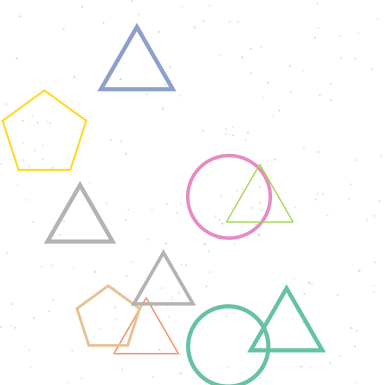[{"shape": "triangle", "thickness": 3, "radius": 0.54, "center": [0.744, 0.144]}, {"shape": "circle", "thickness": 3, "radius": 0.52, "center": [0.593, 0.1]}, {"shape": "triangle", "thickness": 1, "radius": 0.48, "center": [0.38, 0.13]}, {"shape": "triangle", "thickness": 3, "radius": 0.54, "center": [0.355, 0.822]}, {"shape": "circle", "thickness": 2.5, "radius": 0.54, "center": [0.595, 0.489]}, {"shape": "triangle", "thickness": 1, "radius": 0.5, "center": [0.675, 0.473]}, {"shape": "pentagon", "thickness": 1.5, "radius": 0.57, "center": [0.115, 0.651]}, {"shape": "pentagon", "thickness": 2, "radius": 0.43, "center": [0.281, 0.172]}, {"shape": "triangle", "thickness": 3, "radius": 0.49, "center": [0.208, 0.421]}, {"shape": "triangle", "thickness": 2.5, "radius": 0.44, "center": [0.425, 0.255]}]